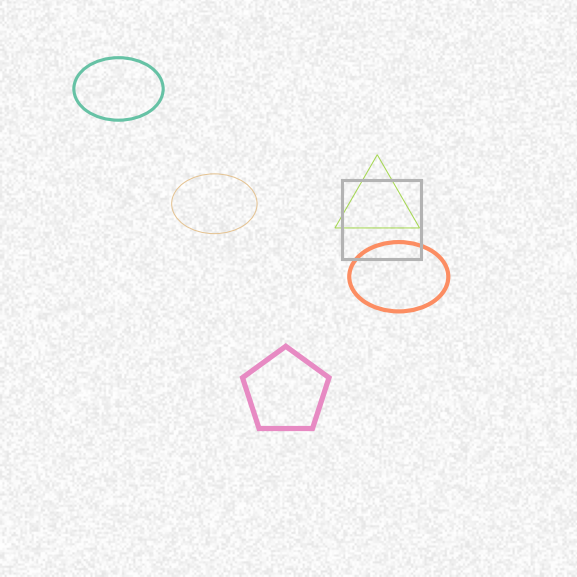[{"shape": "oval", "thickness": 1.5, "radius": 0.39, "center": [0.205, 0.845]}, {"shape": "oval", "thickness": 2, "radius": 0.43, "center": [0.691, 0.52]}, {"shape": "pentagon", "thickness": 2.5, "radius": 0.39, "center": [0.495, 0.321]}, {"shape": "triangle", "thickness": 0.5, "radius": 0.42, "center": [0.653, 0.647]}, {"shape": "oval", "thickness": 0.5, "radius": 0.37, "center": [0.371, 0.646]}, {"shape": "square", "thickness": 1.5, "radius": 0.34, "center": [0.661, 0.619]}]